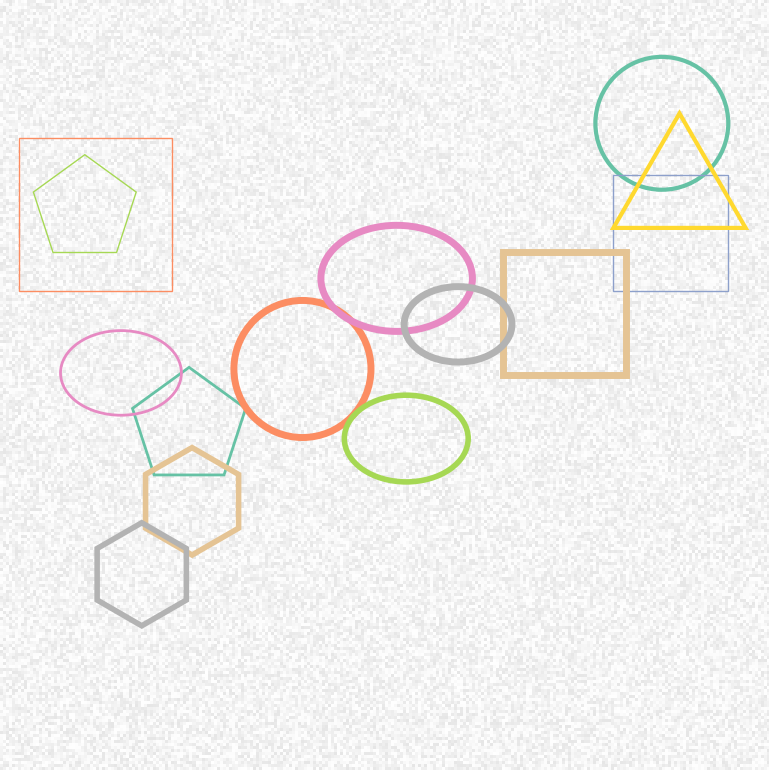[{"shape": "circle", "thickness": 1.5, "radius": 0.43, "center": [0.86, 0.84]}, {"shape": "pentagon", "thickness": 1, "radius": 0.39, "center": [0.246, 0.446]}, {"shape": "square", "thickness": 0.5, "radius": 0.5, "center": [0.124, 0.722]}, {"shape": "circle", "thickness": 2.5, "radius": 0.45, "center": [0.393, 0.521]}, {"shape": "square", "thickness": 0.5, "radius": 0.37, "center": [0.871, 0.698]}, {"shape": "oval", "thickness": 1, "radius": 0.39, "center": [0.157, 0.516]}, {"shape": "oval", "thickness": 2.5, "radius": 0.49, "center": [0.515, 0.638]}, {"shape": "pentagon", "thickness": 0.5, "radius": 0.35, "center": [0.11, 0.729]}, {"shape": "oval", "thickness": 2, "radius": 0.4, "center": [0.528, 0.43]}, {"shape": "triangle", "thickness": 1.5, "radius": 0.5, "center": [0.882, 0.754]}, {"shape": "square", "thickness": 2.5, "radius": 0.4, "center": [0.733, 0.593]}, {"shape": "hexagon", "thickness": 2, "radius": 0.35, "center": [0.249, 0.349]}, {"shape": "oval", "thickness": 2.5, "radius": 0.35, "center": [0.595, 0.579]}, {"shape": "hexagon", "thickness": 2, "radius": 0.33, "center": [0.184, 0.254]}]